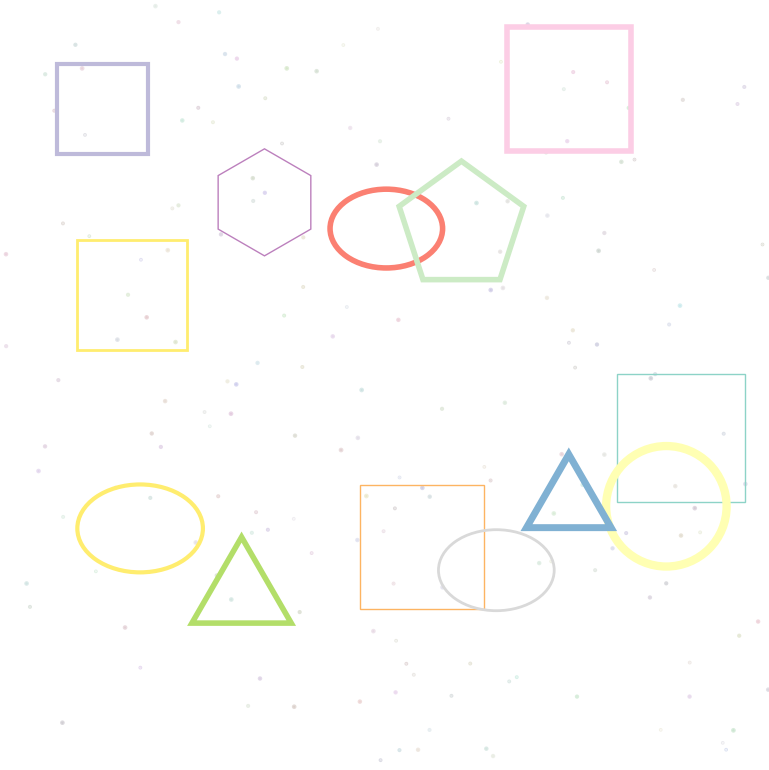[{"shape": "square", "thickness": 0.5, "radius": 0.42, "center": [0.884, 0.431]}, {"shape": "circle", "thickness": 3, "radius": 0.39, "center": [0.865, 0.342]}, {"shape": "square", "thickness": 1.5, "radius": 0.29, "center": [0.133, 0.858]}, {"shape": "oval", "thickness": 2, "radius": 0.37, "center": [0.502, 0.703]}, {"shape": "triangle", "thickness": 2.5, "radius": 0.32, "center": [0.739, 0.346]}, {"shape": "square", "thickness": 0.5, "radius": 0.4, "center": [0.548, 0.29]}, {"shape": "triangle", "thickness": 2, "radius": 0.37, "center": [0.314, 0.228]}, {"shape": "square", "thickness": 2, "radius": 0.4, "center": [0.739, 0.884]}, {"shape": "oval", "thickness": 1, "radius": 0.38, "center": [0.645, 0.259]}, {"shape": "hexagon", "thickness": 0.5, "radius": 0.35, "center": [0.343, 0.737]}, {"shape": "pentagon", "thickness": 2, "radius": 0.43, "center": [0.599, 0.706]}, {"shape": "square", "thickness": 1, "radius": 0.36, "center": [0.171, 0.617]}, {"shape": "oval", "thickness": 1.5, "radius": 0.41, "center": [0.182, 0.314]}]